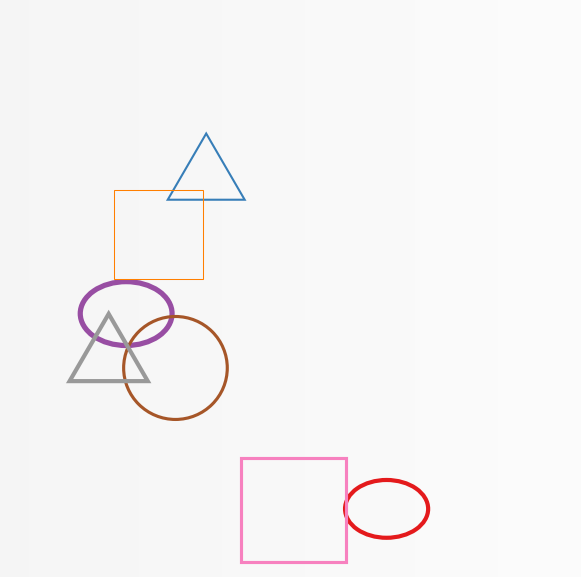[{"shape": "oval", "thickness": 2, "radius": 0.36, "center": [0.665, 0.118]}, {"shape": "triangle", "thickness": 1, "radius": 0.38, "center": [0.355, 0.692]}, {"shape": "oval", "thickness": 2.5, "radius": 0.39, "center": [0.217, 0.456]}, {"shape": "square", "thickness": 0.5, "radius": 0.39, "center": [0.273, 0.594]}, {"shape": "circle", "thickness": 1.5, "radius": 0.45, "center": [0.302, 0.362]}, {"shape": "square", "thickness": 1.5, "radius": 0.45, "center": [0.505, 0.116]}, {"shape": "triangle", "thickness": 2, "radius": 0.39, "center": [0.187, 0.378]}]